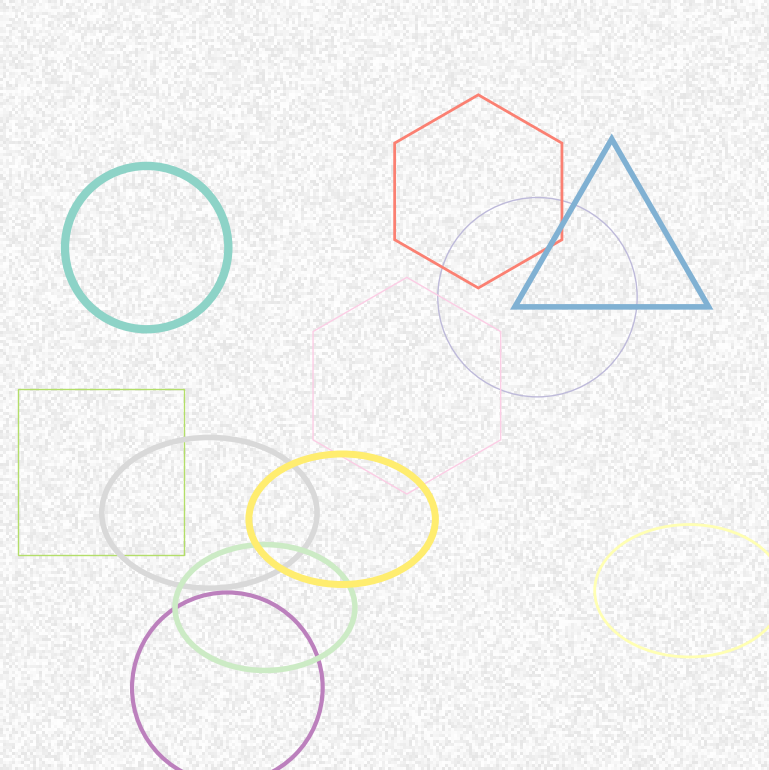[{"shape": "circle", "thickness": 3, "radius": 0.53, "center": [0.19, 0.678]}, {"shape": "oval", "thickness": 1, "radius": 0.61, "center": [0.895, 0.233]}, {"shape": "circle", "thickness": 0.5, "radius": 0.65, "center": [0.698, 0.614]}, {"shape": "hexagon", "thickness": 1, "radius": 0.63, "center": [0.621, 0.751]}, {"shape": "triangle", "thickness": 2, "radius": 0.73, "center": [0.794, 0.674]}, {"shape": "square", "thickness": 0.5, "radius": 0.54, "center": [0.132, 0.387]}, {"shape": "hexagon", "thickness": 0.5, "radius": 0.7, "center": [0.528, 0.499]}, {"shape": "oval", "thickness": 2, "radius": 0.7, "center": [0.272, 0.334]}, {"shape": "circle", "thickness": 1.5, "radius": 0.62, "center": [0.295, 0.107]}, {"shape": "oval", "thickness": 2, "radius": 0.58, "center": [0.344, 0.211]}, {"shape": "oval", "thickness": 2.5, "radius": 0.61, "center": [0.444, 0.326]}]